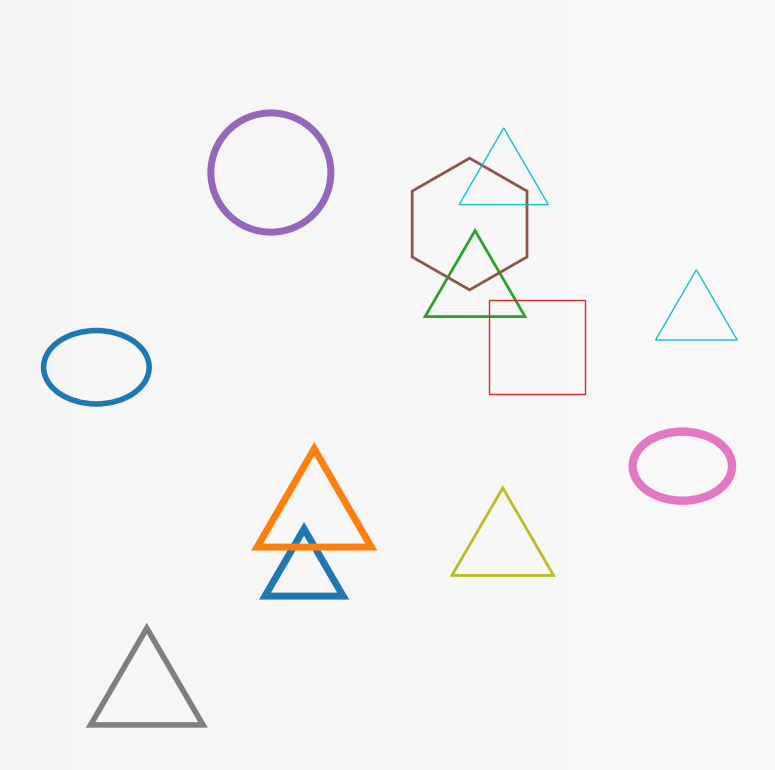[{"shape": "oval", "thickness": 2, "radius": 0.34, "center": [0.124, 0.523]}, {"shape": "triangle", "thickness": 2.5, "radius": 0.29, "center": [0.392, 0.255]}, {"shape": "triangle", "thickness": 2.5, "radius": 0.43, "center": [0.405, 0.332]}, {"shape": "triangle", "thickness": 1, "radius": 0.37, "center": [0.613, 0.626]}, {"shape": "square", "thickness": 0.5, "radius": 0.31, "center": [0.693, 0.549]}, {"shape": "circle", "thickness": 2.5, "radius": 0.39, "center": [0.349, 0.776]}, {"shape": "hexagon", "thickness": 1, "radius": 0.43, "center": [0.606, 0.709]}, {"shape": "oval", "thickness": 3, "radius": 0.32, "center": [0.88, 0.395]}, {"shape": "triangle", "thickness": 2, "radius": 0.42, "center": [0.189, 0.1]}, {"shape": "triangle", "thickness": 1, "radius": 0.38, "center": [0.649, 0.291]}, {"shape": "triangle", "thickness": 0.5, "radius": 0.3, "center": [0.899, 0.589]}, {"shape": "triangle", "thickness": 0.5, "radius": 0.33, "center": [0.65, 0.767]}]